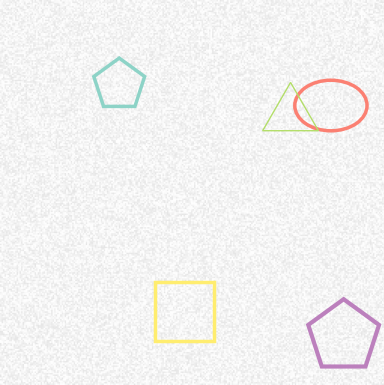[{"shape": "pentagon", "thickness": 2.5, "radius": 0.35, "center": [0.31, 0.78]}, {"shape": "oval", "thickness": 2.5, "radius": 0.47, "center": [0.86, 0.726]}, {"shape": "triangle", "thickness": 1, "radius": 0.42, "center": [0.755, 0.702]}, {"shape": "pentagon", "thickness": 3, "radius": 0.48, "center": [0.893, 0.126]}, {"shape": "square", "thickness": 2.5, "radius": 0.38, "center": [0.479, 0.192]}]